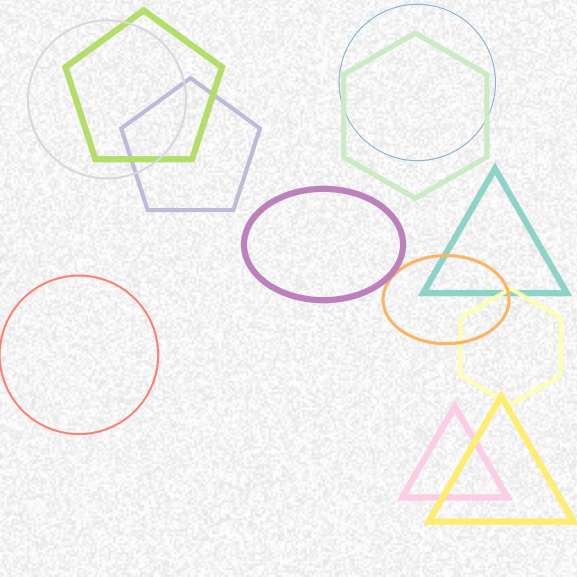[{"shape": "triangle", "thickness": 3, "radius": 0.72, "center": [0.857, 0.563]}, {"shape": "hexagon", "thickness": 2, "radius": 0.5, "center": [0.884, 0.399]}, {"shape": "pentagon", "thickness": 2, "radius": 0.63, "center": [0.33, 0.738]}, {"shape": "circle", "thickness": 1, "radius": 0.69, "center": [0.137, 0.385]}, {"shape": "circle", "thickness": 0.5, "radius": 0.68, "center": [0.723, 0.856]}, {"shape": "oval", "thickness": 1.5, "radius": 0.55, "center": [0.772, 0.48]}, {"shape": "pentagon", "thickness": 3, "radius": 0.71, "center": [0.249, 0.839]}, {"shape": "triangle", "thickness": 3, "radius": 0.53, "center": [0.787, 0.19]}, {"shape": "circle", "thickness": 1, "radius": 0.68, "center": [0.185, 0.827]}, {"shape": "oval", "thickness": 3, "radius": 0.69, "center": [0.56, 0.576]}, {"shape": "hexagon", "thickness": 2.5, "radius": 0.72, "center": [0.719, 0.799]}, {"shape": "triangle", "thickness": 3, "radius": 0.72, "center": [0.868, 0.168]}]